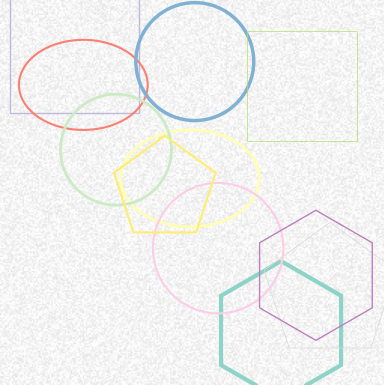[{"shape": "hexagon", "thickness": 3, "radius": 0.9, "center": [0.73, 0.142]}, {"shape": "oval", "thickness": 2, "radius": 0.9, "center": [0.494, 0.537]}, {"shape": "square", "thickness": 1, "radius": 0.84, "center": [0.193, 0.875]}, {"shape": "oval", "thickness": 1.5, "radius": 0.84, "center": [0.216, 0.779]}, {"shape": "circle", "thickness": 2.5, "radius": 0.77, "center": [0.506, 0.84]}, {"shape": "square", "thickness": 0.5, "radius": 0.72, "center": [0.785, 0.777]}, {"shape": "circle", "thickness": 1.5, "radius": 0.85, "center": [0.567, 0.355]}, {"shape": "pentagon", "thickness": 0.5, "radius": 0.9, "center": [0.857, 0.242]}, {"shape": "hexagon", "thickness": 1, "radius": 0.84, "center": [0.821, 0.285]}, {"shape": "circle", "thickness": 2, "radius": 0.72, "center": [0.301, 0.611]}, {"shape": "pentagon", "thickness": 1.5, "radius": 0.69, "center": [0.428, 0.509]}]